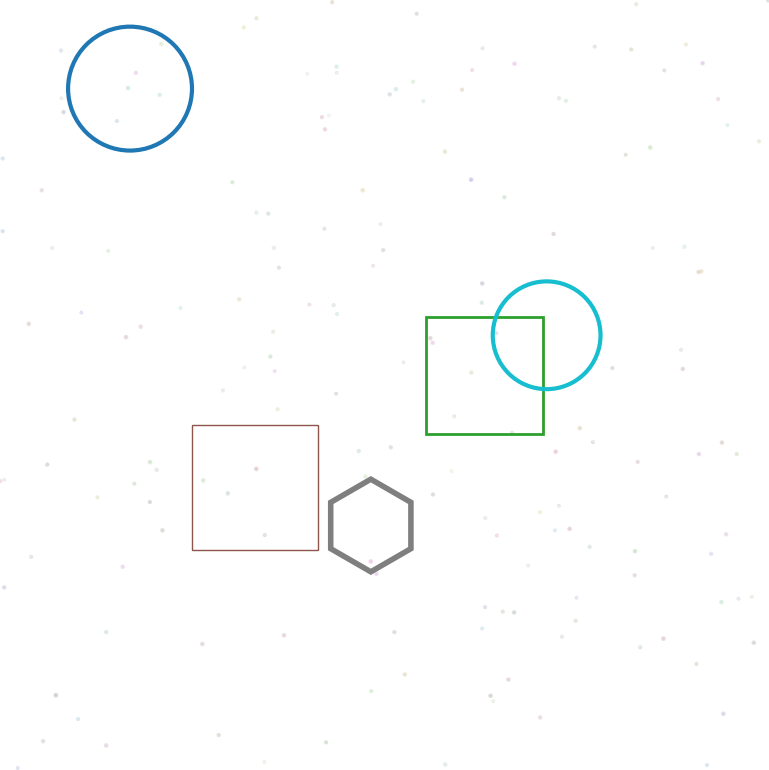[{"shape": "circle", "thickness": 1.5, "radius": 0.4, "center": [0.169, 0.885]}, {"shape": "square", "thickness": 1, "radius": 0.38, "center": [0.629, 0.513]}, {"shape": "square", "thickness": 0.5, "radius": 0.41, "center": [0.331, 0.367]}, {"shape": "hexagon", "thickness": 2, "radius": 0.3, "center": [0.482, 0.318]}, {"shape": "circle", "thickness": 1.5, "radius": 0.35, "center": [0.71, 0.565]}]